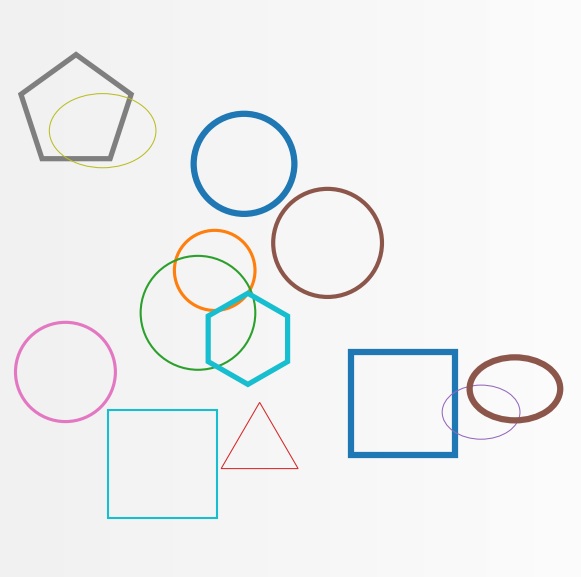[{"shape": "circle", "thickness": 3, "radius": 0.43, "center": [0.42, 0.715]}, {"shape": "square", "thickness": 3, "radius": 0.45, "center": [0.694, 0.3]}, {"shape": "circle", "thickness": 1.5, "radius": 0.35, "center": [0.369, 0.531]}, {"shape": "circle", "thickness": 1, "radius": 0.49, "center": [0.341, 0.457]}, {"shape": "triangle", "thickness": 0.5, "radius": 0.38, "center": [0.447, 0.226]}, {"shape": "oval", "thickness": 0.5, "radius": 0.33, "center": [0.828, 0.285]}, {"shape": "circle", "thickness": 2, "radius": 0.47, "center": [0.564, 0.579]}, {"shape": "oval", "thickness": 3, "radius": 0.39, "center": [0.886, 0.326]}, {"shape": "circle", "thickness": 1.5, "radius": 0.43, "center": [0.113, 0.355]}, {"shape": "pentagon", "thickness": 2.5, "radius": 0.5, "center": [0.131, 0.805]}, {"shape": "oval", "thickness": 0.5, "radius": 0.46, "center": [0.177, 0.773]}, {"shape": "square", "thickness": 1, "radius": 0.47, "center": [0.279, 0.196]}, {"shape": "hexagon", "thickness": 2.5, "radius": 0.39, "center": [0.426, 0.412]}]